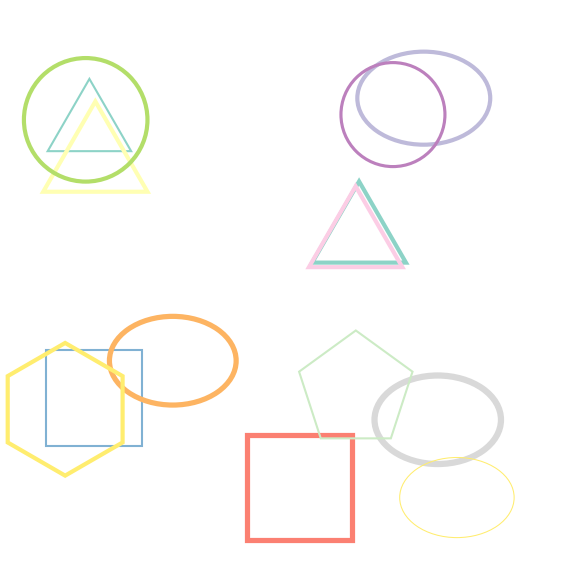[{"shape": "triangle", "thickness": 2, "radius": 0.47, "center": [0.622, 0.591]}, {"shape": "triangle", "thickness": 1, "radius": 0.42, "center": [0.155, 0.779]}, {"shape": "triangle", "thickness": 2, "radius": 0.52, "center": [0.165, 0.719]}, {"shape": "oval", "thickness": 2, "radius": 0.58, "center": [0.734, 0.829]}, {"shape": "square", "thickness": 2.5, "radius": 0.45, "center": [0.519, 0.154]}, {"shape": "square", "thickness": 1, "radius": 0.41, "center": [0.163, 0.31]}, {"shape": "oval", "thickness": 2.5, "radius": 0.55, "center": [0.299, 0.375]}, {"shape": "circle", "thickness": 2, "radius": 0.53, "center": [0.148, 0.792]}, {"shape": "triangle", "thickness": 2, "radius": 0.47, "center": [0.616, 0.583]}, {"shape": "oval", "thickness": 3, "radius": 0.55, "center": [0.758, 0.272]}, {"shape": "circle", "thickness": 1.5, "radius": 0.45, "center": [0.68, 0.801]}, {"shape": "pentagon", "thickness": 1, "radius": 0.52, "center": [0.616, 0.324]}, {"shape": "hexagon", "thickness": 2, "radius": 0.57, "center": [0.113, 0.29]}, {"shape": "oval", "thickness": 0.5, "radius": 0.5, "center": [0.791, 0.138]}]